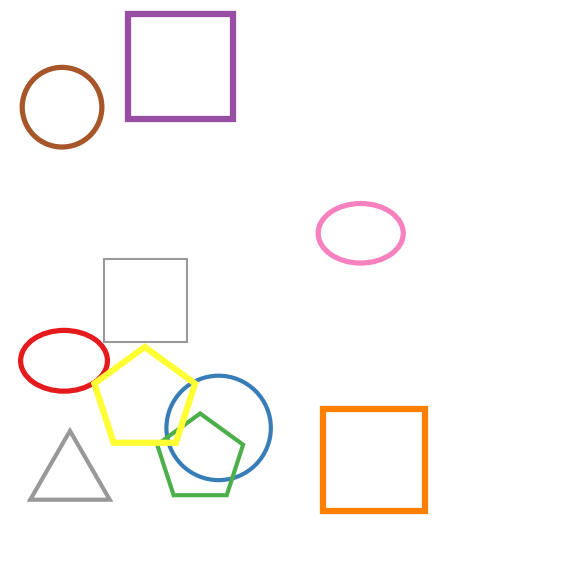[{"shape": "oval", "thickness": 2.5, "radius": 0.38, "center": [0.111, 0.374]}, {"shape": "circle", "thickness": 2, "radius": 0.45, "center": [0.379, 0.258]}, {"shape": "pentagon", "thickness": 2, "radius": 0.39, "center": [0.347, 0.205]}, {"shape": "square", "thickness": 3, "radius": 0.46, "center": [0.312, 0.884]}, {"shape": "square", "thickness": 3, "radius": 0.44, "center": [0.647, 0.202]}, {"shape": "pentagon", "thickness": 3, "radius": 0.46, "center": [0.251, 0.307]}, {"shape": "circle", "thickness": 2.5, "radius": 0.34, "center": [0.107, 0.814]}, {"shape": "oval", "thickness": 2.5, "radius": 0.37, "center": [0.625, 0.595]}, {"shape": "triangle", "thickness": 2, "radius": 0.4, "center": [0.121, 0.174]}, {"shape": "square", "thickness": 1, "radius": 0.36, "center": [0.252, 0.479]}]